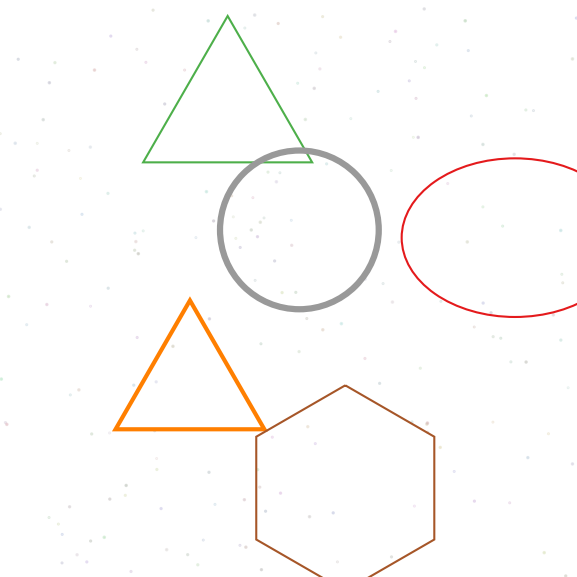[{"shape": "oval", "thickness": 1, "radius": 0.98, "center": [0.892, 0.588]}, {"shape": "triangle", "thickness": 1, "radius": 0.84, "center": [0.394, 0.802]}, {"shape": "triangle", "thickness": 2, "radius": 0.74, "center": [0.329, 0.33]}, {"shape": "hexagon", "thickness": 1, "radius": 0.89, "center": [0.598, 0.154]}, {"shape": "circle", "thickness": 3, "radius": 0.69, "center": [0.518, 0.601]}]